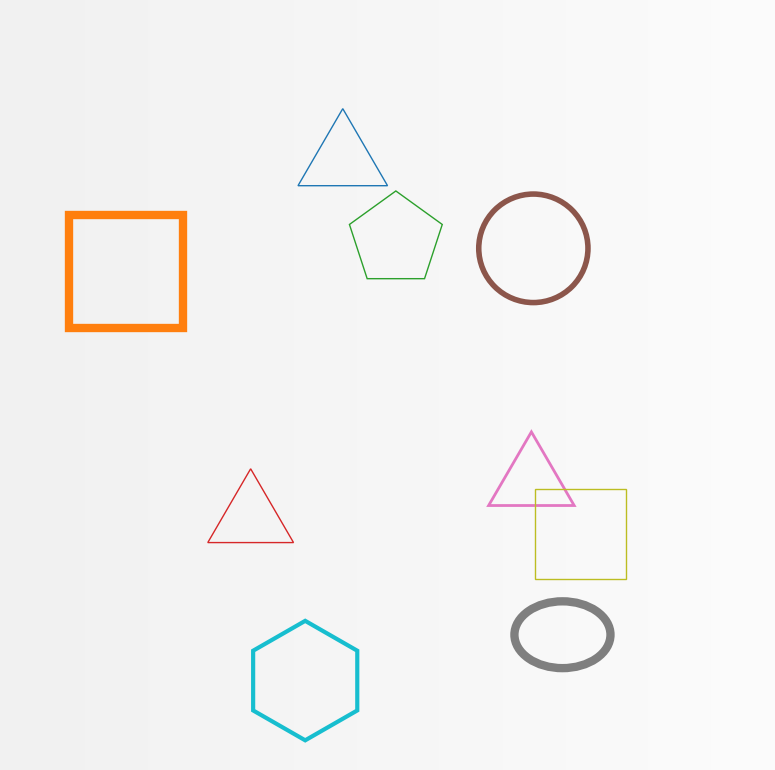[{"shape": "triangle", "thickness": 0.5, "radius": 0.33, "center": [0.442, 0.792]}, {"shape": "square", "thickness": 3, "radius": 0.37, "center": [0.163, 0.647]}, {"shape": "pentagon", "thickness": 0.5, "radius": 0.31, "center": [0.511, 0.689]}, {"shape": "triangle", "thickness": 0.5, "radius": 0.32, "center": [0.323, 0.327]}, {"shape": "circle", "thickness": 2, "radius": 0.35, "center": [0.688, 0.678]}, {"shape": "triangle", "thickness": 1, "radius": 0.32, "center": [0.686, 0.375]}, {"shape": "oval", "thickness": 3, "radius": 0.31, "center": [0.726, 0.176]}, {"shape": "square", "thickness": 0.5, "radius": 0.29, "center": [0.749, 0.307]}, {"shape": "hexagon", "thickness": 1.5, "radius": 0.39, "center": [0.394, 0.116]}]